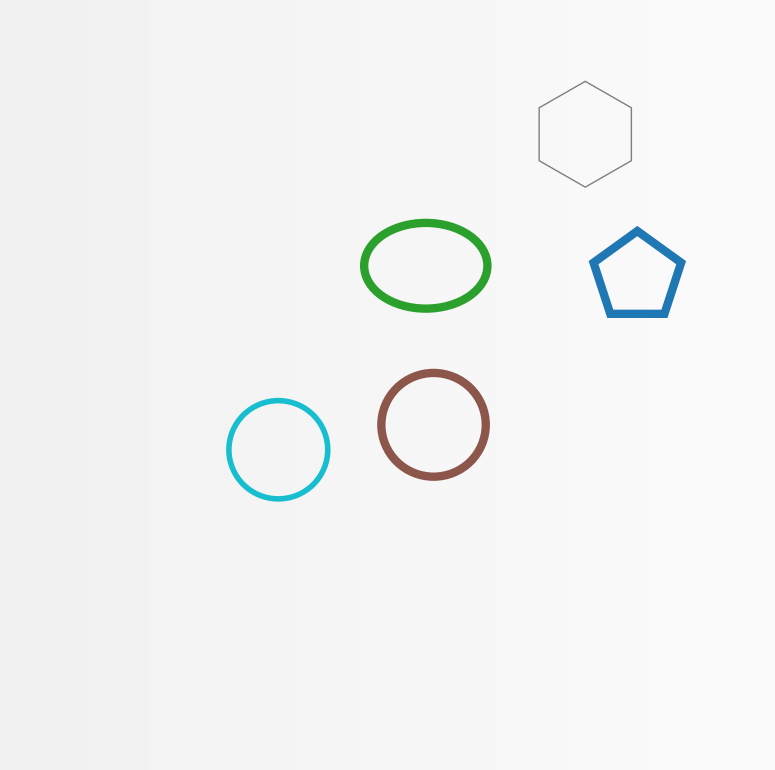[{"shape": "pentagon", "thickness": 3, "radius": 0.3, "center": [0.822, 0.641]}, {"shape": "oval", "thickness": 3, "radius": 0.4, "center": [0.549, 0.655]}, {"shape": "circle", "thickness": 3, "radius": 0.34, "center": [0.559, 0.448]}, {"shape": "hexagon", "thickness": 0.5, "radius": 0.34, "center": [0.755, 0.826]}, {"shape": "circle", "thickness": 2, "radius": 0.32, "center": [0.359, 0.416]}]